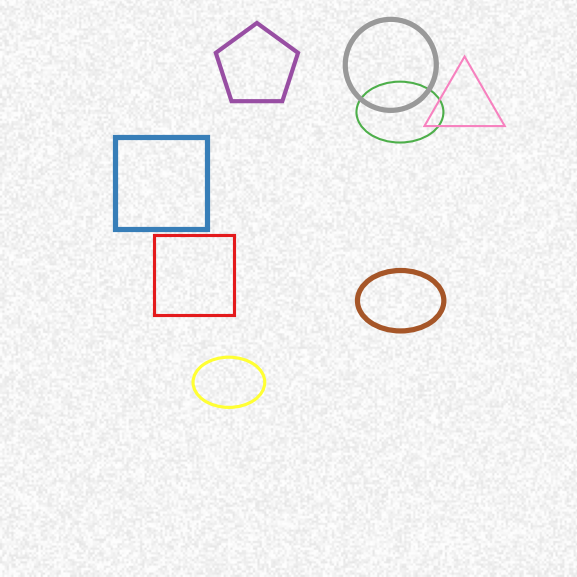[{"shape": "square", "thickness": 1.5, "radius": 0.35, "center": [0.335, 0.523]}, {"shape": "square", "thickness": 2.5, "radius": 0.4, "center": [0.279, 0.683]}, {"shape": "oval", "thickness": 1, "radius": 0.38, "center": [0.693, 0.805]}, {"shape": "pentagon", "thickness": 2, "radius": 0.37, "center": [0.445, 0.884]}, {"shape": "oval", "thickness": 1.5, "radius": 0.31, "center": [0.396, 0.337]}, {"shape": "oval", "thickness": 2.5, "radius": 0.37, "center": [0.694, 0.478]}, {"shape": "triangle", "thickness": 1, "radius": 0.4, "center": [0.804, 0.821]}, {"shape": "circle", "thickness": 2.5, "radius": 0.39, "center": [0.677, 0.887]}]